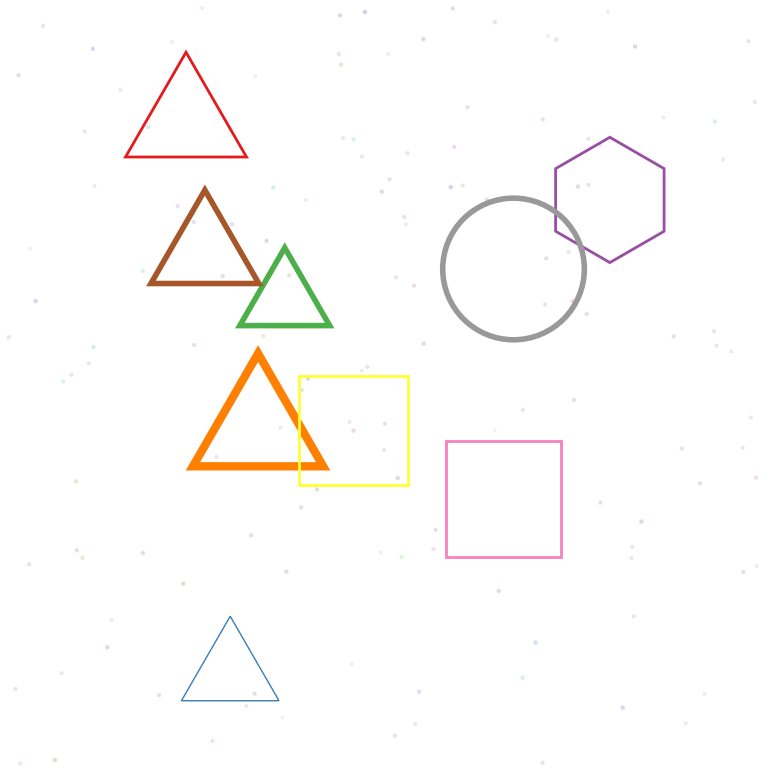[{"shape": "triangle", "thickness": 1, "radius": 0.45, "center": [0.242, 0.841]}, {"shape": "triangle", "thickness": 0.5, "radius": 0.37, "center": [0.299, 0.127]}, {"shape": "triangle", "thickness": 2, "radius": 0.34, "center": [0.37, 0.611]}, {"shape": "hexagon", "thickness": 1, "radius": 0.41, "center": [0.792, 0.74]}, {"shape": "triangle", "thickness": 3, "radius": 0.49, "center": [0.335, 0.443]}, {"shape": "square", "thickness": 1, "radius": 0.35, "center": [0.459, 0.441]}, {"shape": "triangle", "thickness": 2, "radius": 0.4, "center": [0.266, 0.672]}, {"shape": "square", "thickness": 1, "radius": 0.38, "center": [0.654, 0.352]}, {"shape": "circle", "thickness": 2, "radius": 0.46, "center": [0.667, 0.651]}]